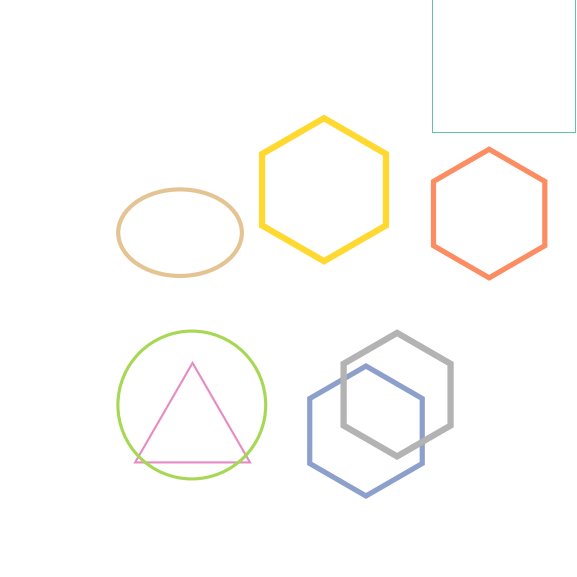[{"shape": "square", "thickness": 0.5, "radius": 0.62, "center": [0.872, 0.894]}, {"shape": "hexagon", "thickness": 2.5, "radius": 0.56, "center": [0.847, 0.629]}, {"shape": "hexagon", "thickness": 2.5, "radius": 0.56, "center": [0.634, 0.253]}, {"shape": "triangle", "thickness": 1, "radius": 0.57, "center": [0.333, 0.256]}, {"shape": "circle", "thickness": 1.5, "radius": 0.64, "center": [0.332, 0.298]}, {"shape": "hexagon", "thickness": 3, "radius": 0.62, "center": [0.561, 0.671]}, {"shape": "oval", "thickness": 2, "radius": 0.54, "center": [0.312, 0.596]}, {"shape": "hexagon", "thickness": 3, "radius": 0.53, "center": [0.688, 0.316]}]